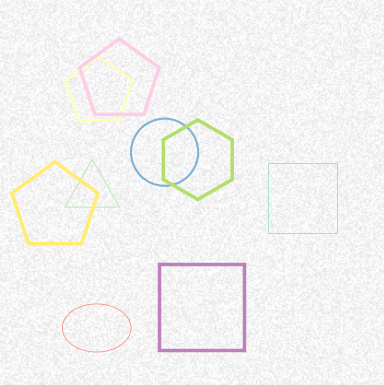[{"shape": "square", "thickness": 0.5, "radius": 0.45, "center": [0.785, 0.485]}, {"shape": "pentagon", "thickness": 1.5, "radius": 0.46, "center": [0.257, 0.763]}, {"shape": "oval", "thickness": 0.5, "radius": 0.45, "center": [0.251, 0.148]}, {"shape": "circle", "thickness": 1.5, "radius": 0.44, "center": [0.427, 0.605]}, {"shape": "hexagon", "thickness": 2.5, "radius": 0.52, "center": [0.514, 0.585]}, {"shape": "pentagon", "thickness": 2.5, "radius": 0.54, "center": [0.31, 0.791]}, {"shape": "square", "thickness": 2.5, "radius": 0.56, "center": [0.523, 0.203]}, {"shape": "triangle", "thickness": 1, "radius": 0.41, "center": [0.239, 0.503]}, {"shape": "pentagon", "thickness": 2.5, "radius": 0.59, "center": [0.143, 0.462]}]